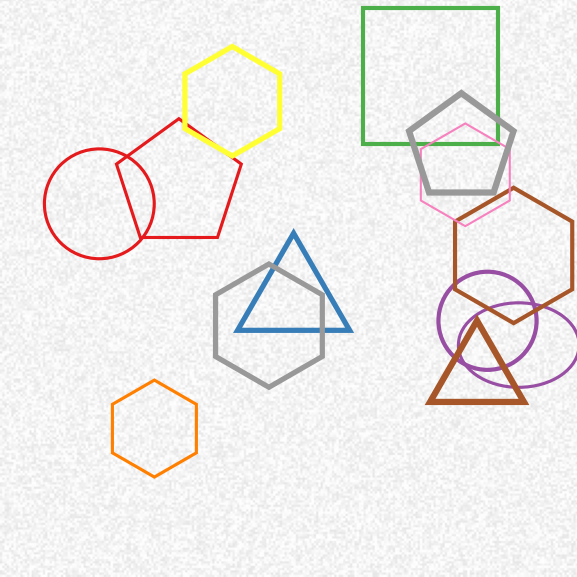[{"shape": "pentagon", "thickness": 1.5, "radius": 0.57, "center": [0.31, 0.68]}, {"shape": "circle", "thickness": 1.5, "radius": 0.48, "center": [0.172, 0.646]}, {"shape": "triangle", "thickness": 2.5, "radius": 0.56, "center": [0.508, 0.483]}, {"shape": "square", "thickness": 2, "radius": 0.59, "center": [0.746, 0.868]}, {"shape": "oval", "thickness": 1.5, "radius": 0.52, "center": [0.898, 0.402]}, {"shape": "circle", "thickness": 2, "radius": 0.42, "center": [0.844, 0.444]}, {"shape": "hexagon", "thickness": 1.5, "radius": 0.42, "center": [0.267, 0.257]}, {"shape": "hexagon", "thickness": 2.5, "radius": 0.47, "center": [0.402, 0.824]}, {"shape": "hexagon", "thickness": 2, "radius": 0.59, "center": [0.889, 0.557]}, {"shape": "triangle", "thickness": 3, "radius": 0.47, "center": [0.826, 0.35]}, {"shape": "hexagon", "thickness": 1, "radius": 0.44, "center": [0.806, 0.696]}, {"shape": "pentagon", "thickness": 3, "radius": 0.48, "center": [0.799, 0.743]}, {"shape": "hexagon", "thickness": 2.5, "radius": 0.53, "center": [0.466, 0.435]}]